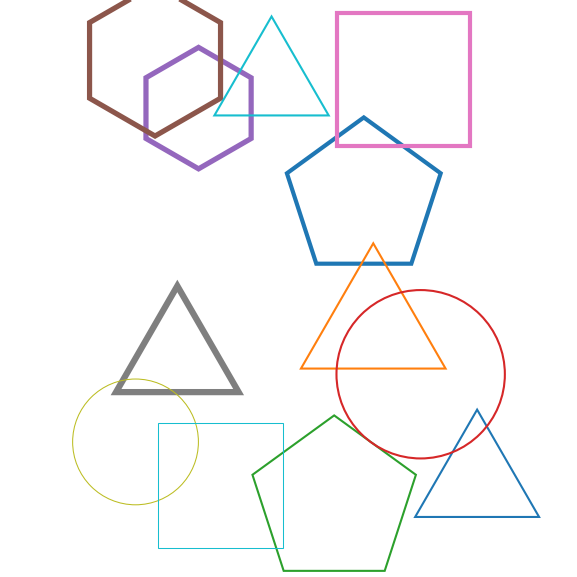[{"shape": "pentagon", "thickness": 2, "radius": 0.7, "center": [0.63, 0.656]}, {"shape": "triangle", "thickness": 1, "radius": 0.62, "center": [0.826, 0.166]}, {"shape": "triangle", "thickness": 1, "radius": 0.72, "center": [0.646, 0.433]}, {"shape": "pentagon", "thickness": 1, "radius": 0.74, "center": [0.579, 0.131]}, {"shape": "circle", "thickness": 1, "radius": 0.73, "center": [0.728, 0.351]}, {"shape": "hexagon", "thickness": 2.5, "radius": 0.53, "center": [0.344, 0.812]}, {"shape": "hexagon", "thickness": 2.5, "radius": 0.65, "center": [0.268, 0.895]}, {"shape": "square", "thickness": 2, "radius": 0.57, "center": [0.699, 0.861]}, {"shape": "triangle", "thickness": 3, "radius": 0.61, "center": [0.307, 0.381]}, {"shape": "circle", "thickness": 0.5, "radius": 0.54, "center": [0.235, 0.234]}, {"shape": "square", "thickness": 0.5, "radius": 0.54, "center": [0.382, 0.159]}, {"shape": "triangle", "thickness": 1, "radius": 0.57, "center": [0.47, 0.856]}]